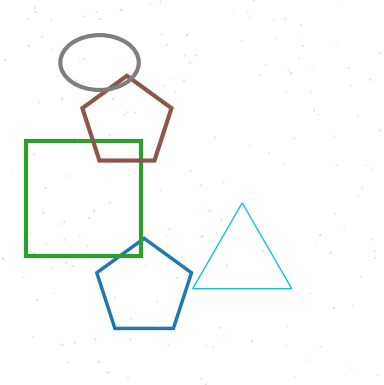[{"shape": "pentagon", "thickness": 2.5, "radius": 0.65, "center": [0.374, 0.252]}, {"shape": "square", "thickness": 3, "radius": 0.75, "center": [0.216, 0.485]}, {"shape": "pentagon", "thickness": 3, "radius": 0.61, "center": [0.33, 0.681]}, {"shape": "oval", "thickness": 3, "radius": 0.51, "center": [0.259, 0.838]}, {"shape": "triangle", "thickness": 1, "radius": 0.74, "center": [0.629, 0.324]}]